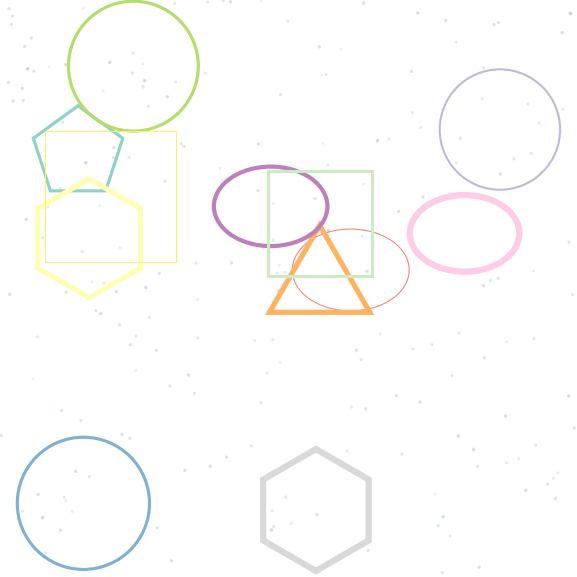[{"shape": "pentagon", "thickness": 1.5, "radius": 0.41, "center": [0.135, 0.735]}, {"shape": "hexagon", "thickness": 2.5, "radius": 0.51, "center": [0.154, 0.587]}, {"shape": "circle", "thickness": 1, "radius": 0.52, "center": [0.866, 0.775]}, {"shape": "oval", "thickness": 0.5, "radius": 0.51, "center": [0.607, 0.532]}, {"shape": "circle", "thickness": 1.5, "radius": 0.57, "center": [0.144, 0.128]}, {"shape": "triangle", "thickness": 2.5, "radius": 0.5, "center": [0.554, 0.509]}, {"shape": "circle", "thickness": 1.5, "radius": 0.56, "center": [0.231, 0.885]}, {"shape": "oval", "thickness": 3, "radius": 0.47, "center": [0.805, 0.595]}, {"shape": "hexagon", "thickness": 3, "radius": 0.53, "center": [0.547, 0.116]}, {"shape": "oval", "thickness": 2, "radius": 0.49, "center": [0.469, 0.642]}, {"shape": "square", "thickness": 1.5, "radius": 0.45, "center": [0.554, 0.612]}, {"shape": "square", "thickness": 0.5, "radius": 0.57, "center": [0.192, 0.658]}]